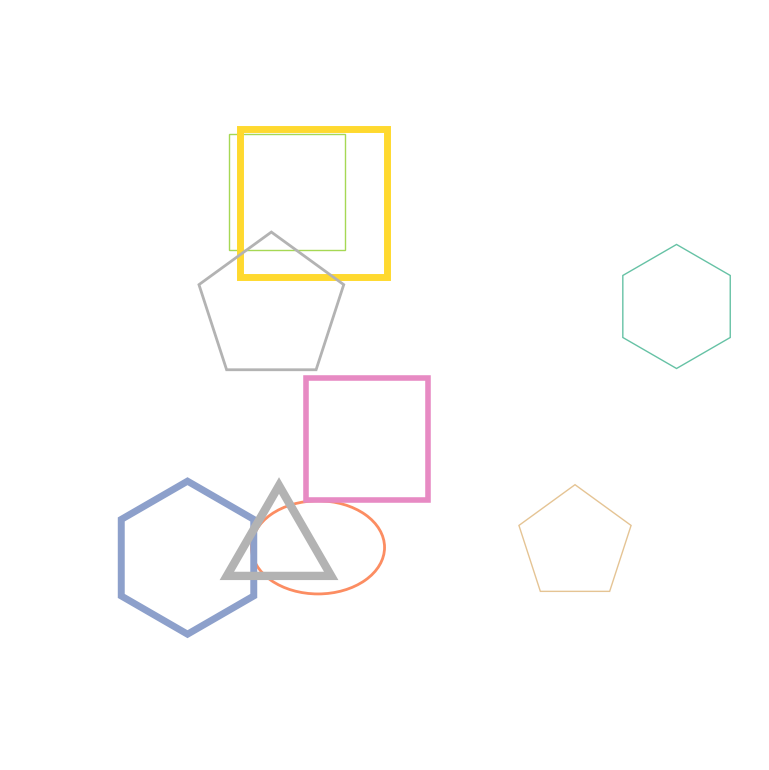[{"shape": "hexagon", "thickness": 0.5, "radius": 0.4, "center": [0.879, 0.602]}, {"shape": "oval", "thickness": 1, "radius": 0.43, "center": [0.413, 0.289]}, {"shape": "hexagon", "thickness": 2.5, "radius": 0.5, "center": [0.244, 0.276]}, {"shape": "square", "thickness": 2, "radius": 0.39, "center": [0.477, 0.43]}, {"shape": "square", "thickness": 0.5, "radius": 0.38, "center": [0.373, 0.75]}, {"shape": "square", "thickness": 2.5, "radius": 0.48, "center": [0.407, 0.736]}, {"shape": "pentagon", "thickness": 0.5, "radius": 0.38, "center": [0.747, 0.294]}, {"shape": "triangle", "thickness": 3, "radius": 0.39, "center": [0.362, 0.291]}, {"shape": "pentagon", "thickness": 1, "radius": 0.49, "center": [0.352, 0.6]}]